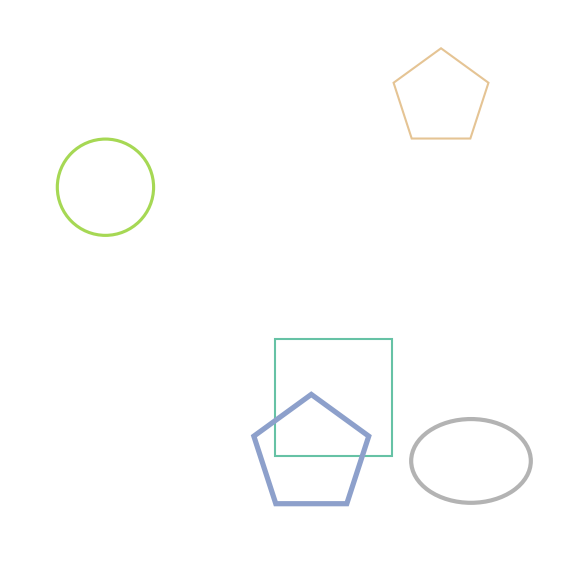[{"shape": "square", "thickness": 1, "radius": 0.51, "center": [0.577, 0.311]}, {"shape": "pentagon", "thickness": 2.5, "radius": 0.52, "center": [0.539, 0.212]}, {"shape": "circle", "thickness": 1.5, "radius": 0.42, "center": [0.183, 0.675]}, {"shape": "pentagon", "thickness": 1, "radius": 0.43, "center": [0.764, 0.829]}, {"shape": "oval", "thickness": 2, "radius": 0.52, "center": [0.816, 0.201]}]